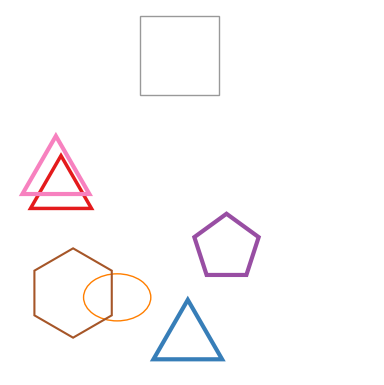[{"shape": "triangle", "thickness": 2.5, "radius": 0.46, "center": [0.158, 0.504]}, {"shape": "triangle", "thickness": 3, "radius": 0.51, "center": [0.488, 0.118]}, {"shape": "pentagon", "thickness": 3, "radius": 0.44, "center": [0.588, 0.357]}, {"shape": "oval", "thickness": 1, "radius": 0.44, "center": [0.304, 0.228]}, {"shape": "hexagon", "thickness": 1.5, "radius": 0.58, "center": [0.19, 0.239]}, {"shape": "triangle", "thickness": 3, "radius": 0.5, "center": [0.145, 0.546]}, {"shape": "square", "thickness": 1, "radius": 0.52, "center": [0.467, 0.855]}]